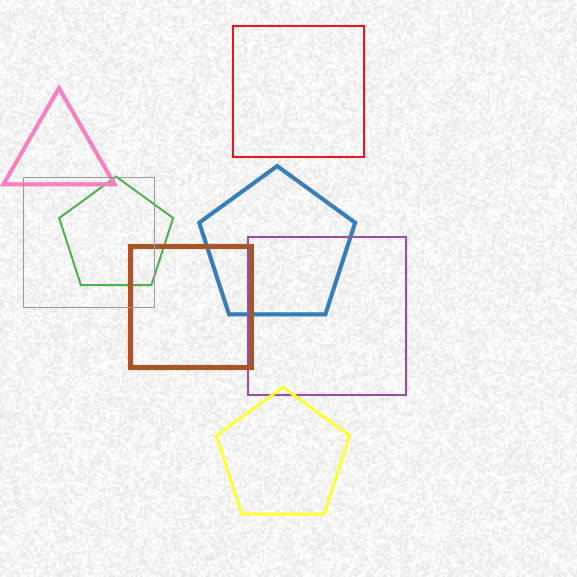[{"shape": "square", "thickness": 1, "radius": 0.57, "center": [0.517, 0.841]}, {"shape": "pentagon", "thickness": 2, "radius": 0.71, "center": [0.48, 0.57]}, {"shape": "pentagon", "thickness": 1, "radius": 0.52, "center": [0.201, 0.589]}, {"shape": "square", "thickness": 1, "radius": 0.68, "center": [0.566, 0.452]}, {"shape": "pentagon", "thickness": 1.5, "radius": 0.61, "center": [0.49, 0.207]}, {"shape": "square", "thickness": 2.5, "radius": 0.52, "center": [0.33, 0.468]}, {"shape": "triangle", "thickness": 2, "radius": 0.56, "center": [0.102, 0.735]}, {"shape": "square", "thickness": 0.5, "radius": 0.57, "center": [0.154, 0.58]}]